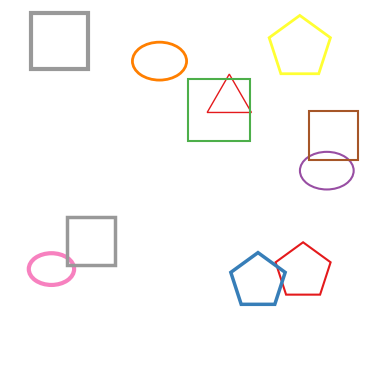[{"shape": "triangle", "thickness": 1, "radius": 0.33, "center": [0.596, 0.741]}, {"shape": "pentagon", "thickness": 1.5, "radius": 0.38, "center": [0.787, 0.296]}, {"shape": "pentagon", "thickness": 2.5, "radius": 0.37, "center": [0.67, 0.27]}, {"shape": "square", "thickness": 1.5, "radius": 0.4, "center": [0.57, 0.713]}, {"shape": "oval", "thickness": 1.5, "radius": 0.35, "center": [0.849, 0.557]}, {"shape": "oval", "thickness": 2, "radius": 0.35, "center": [0.414, 0.841]}, {"shape": "pentagon", "thickness": 2, "radius": 0.42, "center": [0.779, 0.876]}, {"shape": "square", "thickness": 1.5, "radius": 0.31, "center": [0.866, 0.648]}, {"shape": "oval", "thickness": 3, "radius": 0.29, "center": [0.134, 0.301]}, {"shape": "square", "thickness": 3, "radius": 0.37, "center": [0.154, 0.893]}, {"shape": "square", "thickness": 2.5, "radius": 0.31, "center": [0.236, 0.373]}]